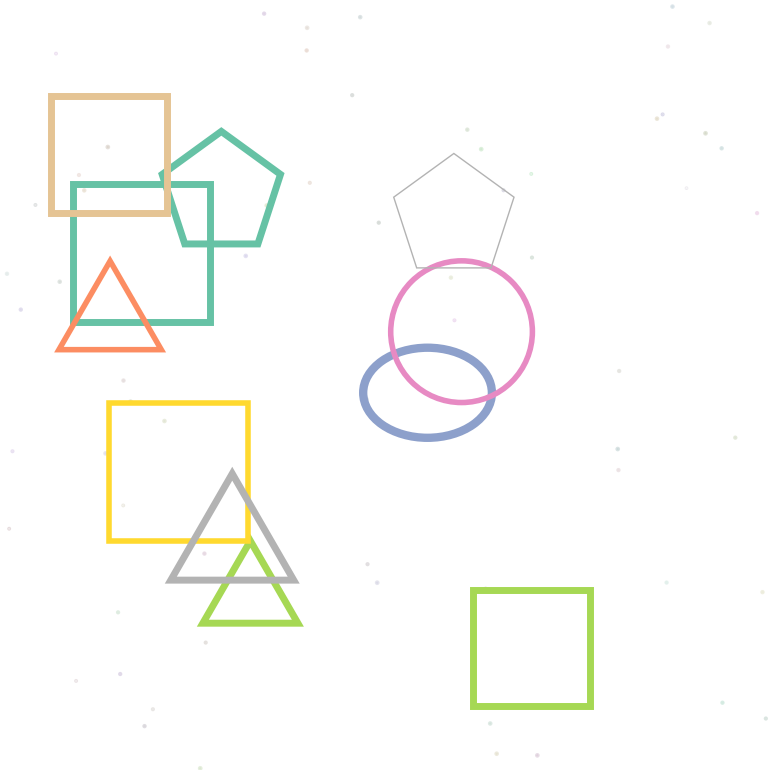[{"shape": "pentagon", "thickness": 2.5, "radius": 0.4, "center": [0.287, 0.749]}, {"shape": "square", "thickness": 2.5, "radius": 0.45, "center": [0.184, 0.671]}, {"shape": "triangle", "thickness": 2, "radius": 0.38, "center": [0.143, 0.584]}, {"shape": "oval", "thickness": 3, "radius": 0.42, "center": [0.555, 0.49]}, {"shape": "circle", "thickness": 2, "radius": 0.46, "center": [0.599, 0.569]}, {"shape": "triangle", "thickness": 2.5, "radius": 0.36, "center": [0.325, 0.226]}, {"shape": "square", "thickness": 2.5, "radius": 0.38, "center": [0.691, 0.158]}, {"shape": "square", "thickness": 2, "radius": 0.45, "center": [0.231, 0.387]}, {"shape": "square", "thickness": 2.5, "radius": 0.38, "center": [0.142, 0.8]}, {"shape": "pentagon", "thickness": 0.5, "radius": 0.41, "center": [0.589, 0.719]}, {"shape": "triangle", "thickness": 2.5, "radius": 0.46, "center": [0.302, 0.293]}]